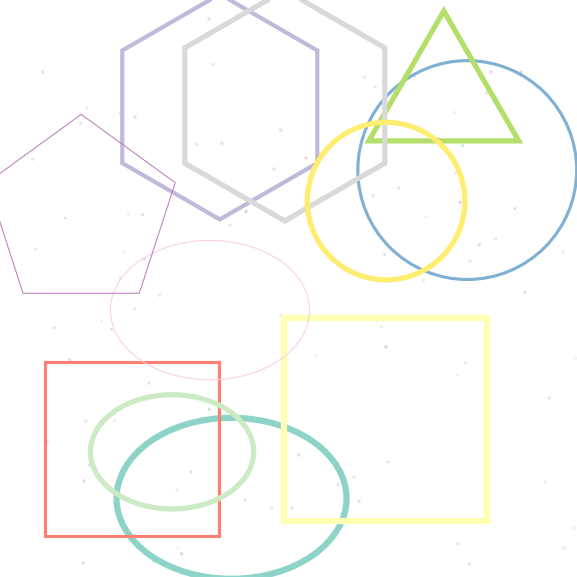[{"shape": "oval", "thickness": 3, "radius": 1.0, "center": [0.401, 0.136]}, {"shape": "square", "thickness": 3, "radius": 0.88, "center": [0.668, 0.272]}, {"shape": "hexagon", "thickness": 2, "radius": 0.97, "center": [0.381, 0.814]}, {"shape": "square", "thickness": 1.5, "radius": 0.75, "center": [0.229, 0.222]}, {"shape": "circle", "thickness": 1.5, "radius": 0.95, "center": [0.809, 0.705]}, {"shape": "triangle", "thickness": 2.5, "radius": 0.75, "center": [0.768, 0.83]}, {"shape": "oval", "thickness": 0.5, "radius": 0.86, "center": [0.364, 0.462]}, {"shape": "hexagon", "thickness": 2.5, "radius": 1.0, "center": [0.493, 0.816]}, {"shape": "pentagon", "thickness": 0.5, "radius": 0.86, "center": [0.141, 0.63]}, {"shape": "oval", "thickness": 2.5, "radius": 0.71, "center": [0.298, 0.217]}, {"shape": "circle", "thickness": 2.5, "radius": 0.68, "center": [0.669, 0.651]}]